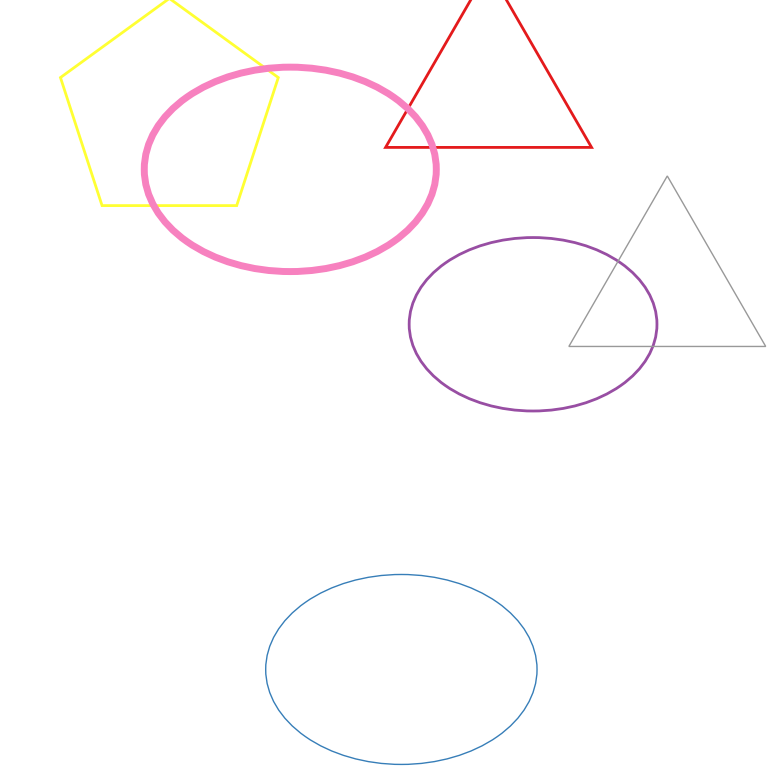[{"shape": "triangle", "thickness": 1, "radius": 0.77, "center": [0.635, 0.886]}, {"shape": "oval", "thickness": 0.5, "radius": 0.88, "center": [0.521, 0.131]}, {"shape": "oval", "thickness": 1, "radius": 0.8, "center": [0.692, 0.579]}, {"shape": "pentagon", "thickness": 1, "radius": 0.74, "center": [0.22, 0.853]}, {"shape": "oval", "thickness": 2.5, "radius": 0.95, "center": [0.377, 0.78]}, {"shape": "triangle", "thickness": 0.5, "radius": 0.74, "center": [0.867, 0.624]}]